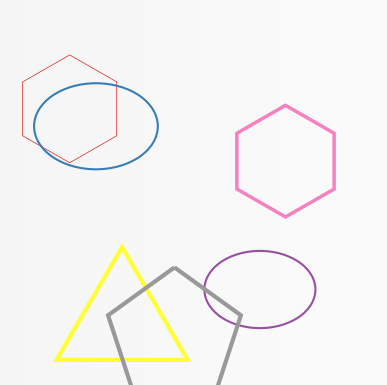[{"shape": "hexagon", "thickness": 0.5, "radius": 0.7, "center": [0.18, 0.717]}, {"shape": "oval", "thickness": 1.5, "radius": 0.8, "center": [0.248, 0.672]}, {"shape": "oval", "thickness": 1.5, "radius": 0.72, "center": [0.671, 0.248]}, {"shape": "triangle", "thickness": 3, "radius": 0.98, "center": [0.315, 0.163]}, {"shape": "hexagon", "thickness": 2.5, "radius": 0.72, "center": [0.737, 0.581]}, {"shape": "pentagon", "thickness": 3, "radius": 0.9, "center": [0.45, 0.125]}]